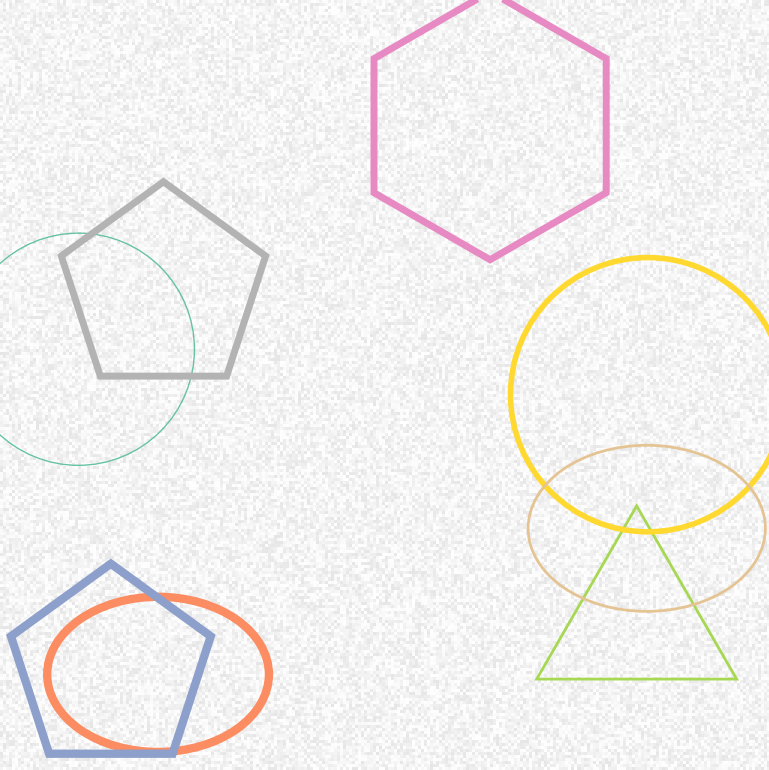[{"shape": "circle", "thickness": 0.5, "radius": 0.75, "center": [0.102, 0.546]}, {"shape": "oval", "thickness": 3, "radius": 0.72, "center": [0.205, 0.124]}, {"shape": "pentagon", "thickness": 3, "radius": 0.68, "center": [0.144, 0.132]}, {"shape": "hexagon", "thickness": 2.5, "radius": 0.87, "center": [0.636, 0.837]}, {"shape": "triangle", "thickness": 1, "radius": 0.75, "center": [0.827, 0.193]}, {"shape": "circle", "thickness": 2, "radius": 0.89, "center": [0.841, 0.487]}, {"shape": "oval", "thickness": 1, "radius": 0.77, "center": [0.84, 0.314]}, {"shape": "pentagon", "thickness": 2.5, "radius": 0.7, "center": [0.212, 0.624]}]